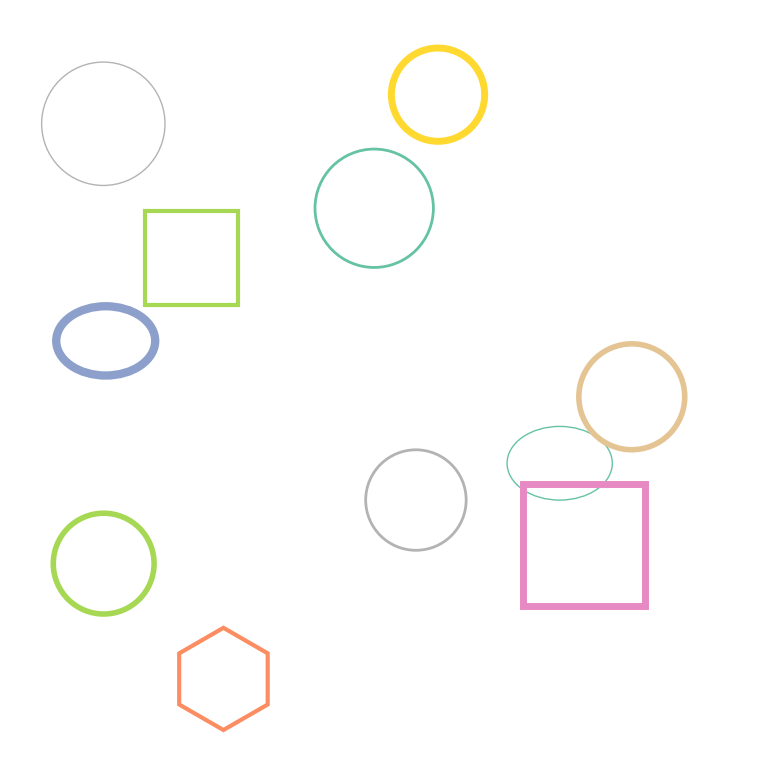[{"shape": "circle", "thickness": 1, "radius": 0.38, "center": [0.486, 0.73]}, {"shape": "oval", "thickness": 0.5, "radius": 0.34, "center": [0.727, 0.398]}, {"shape": "hexagon", "thickness": 1.5, "radius": 0.33, "center": [0.29, 0.118]}, {"shape": "oval", "thickness": 3, "radius": 0.32, "center": [0.137, 0.557]}, {"shape": "square", "thickness": 2.5, "radius": 0.4, "center": [0.759, 0.293]}, {"shape": "square", "thickness": 1.5, "radius": 0.3, "center": [0.249, 0.665]}, {"shape": "circle", "thickness": 2, "radius": 0.33, "center": [0.135, 0.268]}, {"shape": "circle", "thickness": 2.5, "radius": 0.3, "center": [0.569, 0.877]}, {"shape": "circle", "thickness": 2, "radius": 0.34, "center": [0.821, 0.485]}, {"shape": "circle", "thickness": 0.5, "radius": 0.4, "center": [0.134, 0.839]}, {"shape": "circle", "thickness": 1, "radius": 0.33, "center": [0.54, 0.351]}]